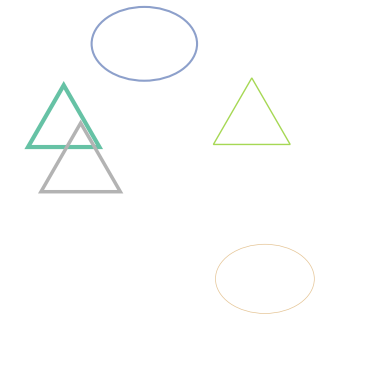[{"shape": "triangle", "thickness": 3, "radius": 0.54, "center": [0.166, 0.672]}, {"shape": "oval", "thickness": 1.5, "radius": 0.68, "center": [0.375, 0.886]}, {"shape": "triangle", "thickness": 1, "radius": 0.58, "center": [0.654, 0.682]}, {"shape": "oval", "thickness": 0.5, "radius": 0.64, "center": [0.688, 0.276]}, {"shape": "triangle", "thickness": 2.5, "radius": 0.59, "center": [0.21, 0.562]}]